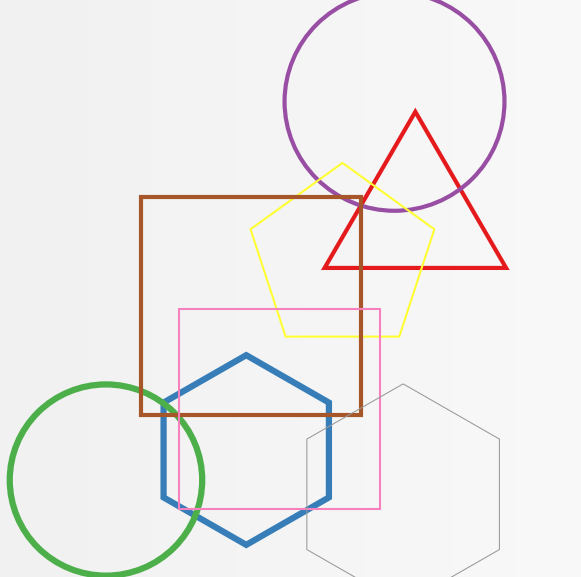[{"shape": "triangle", "thickness": 2, "radius": 0.9, "center": [0.715, 0.625]}, {"shape": "hexagon", "thickness": 3, "radius": 0.82, "center": [0.424, 0.22]}, {"shape": "circle", "thickness": 3, "radius": 0.83, "center": [0.182, 0.168]}, {"shape": "circle", "thickness": 2, "radius": 0.95, "center": [0.679, 0.823]}, {"shape": "pentagon", "thickness": 1, "radius": 0.83, "center": [0.589, 0.551]}, {"shape": "square", "thickness": 2, "radius": 0.95, "center": [0.432, 0.47]}, {"shape": "square", "thickness": 1, "radius": 0.87, "center": [0.48, 0.291]}, {"shape": "hexagon", "thickness": 0.5, "radius": 0.96, "center": [0.694, 0.143]}]